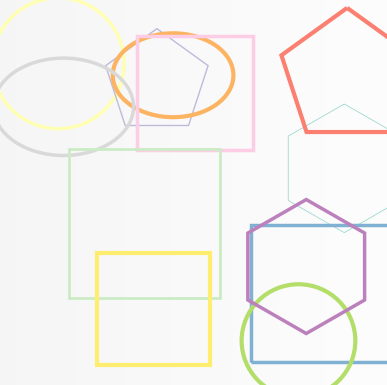[{"shape": "hexagon", "thickness": 0.5, "radius": 0.84, "center": [0.889, 0.563]}, {"shape": "circle", "thickness": 2.5, "radius": 0.85, "center": [0.15, 0.836]}, {"shape": "pentagon", "thickness": 1, "radius": 0.69, "center": [0.405, 0.786]}, {"shape": "pentagon", "thickness": 3, "radius": 0.89, "center": [0.896, 0.801]}, {"shape": "square", "thickness": 2.5, "radius": 0.89, "center": [0.825, 0.237]}, {"shape": "oval", "thickness": 3, "radius": 0.78, "center": [0.447, 0.805]}, {"shape": "circle", "thickness": 3, "radius": 0.73, "center": [0.77, 0.115]}, {"shape": "square", "thickness": 2.5, "radius": 0.74, "center": [0.503, 0.758]}, {"shape": "oval", "thickness": 2.5, "radius": 0.9, "center": [0.164, 0.723]}, {"shape": "hexagon", "thickness": 2.5, "radius": 0.87, "center": [0.79, 0.308]}, {"shape": "square", "thickness": 2, "radius": 0.97, "center": [0.372, 0.42]}, {"shape": "square", "thickness": 3, "radius": 0.73, "center": [0.396, 0.198]}]